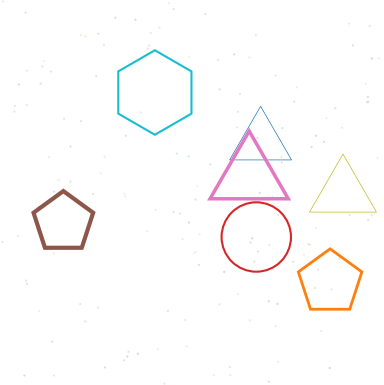[{"shape": "triangle", "thickness": 0.5, "radius": 0.46, "center": [0.677, 0.631]}, {"shape": "pentagon", "thickness": 2, "radius": 0.43, "center": [0.857, 0.267]}, {"shape": "circle", "thickness": 1.5, "radius": 0.45, "center": [0.666, 0.384]}, {"shape": "pentagon", "thickness": 3, "radius": 0.41, "center": [0.165, 0.422]}, {"shape": "triangle", "thickness": 2.5, "radius": 0.59, "center": [0.647, 0.542]}, {"shape": "triangle", "thickness": 0.5, "radius": 0.5, "center": [0.891, 0.499]}, {"shape": "hexagon", "thickness": 1.5, "radius": 0.55, "center": [0.402, 0.76]}]